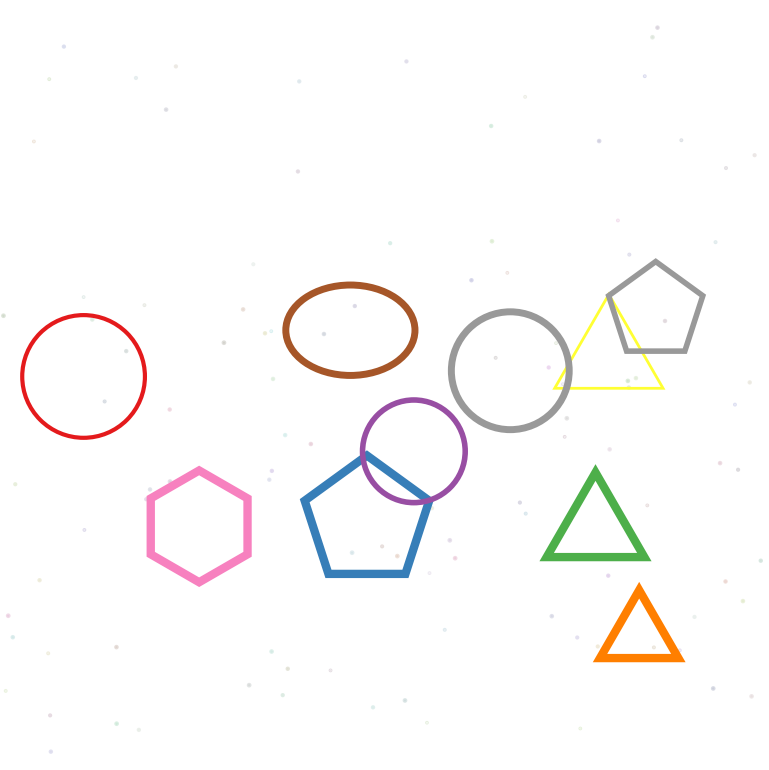[{"shape": "circle", "thickness": 1.5, "radius": 0.4, "center": [0.109, 0.511]}, {"shape": "pentagon", "thickness": 3, "radius": 0.43, "center": [0.477, 0.323]}, {"shape": "triangle", "thickness": 3, "radius": 0.37, "center": [0.773, 0.313]}, {"shape": "circle", "thickness": 2, "radius": 0.33, "center": [0.537, 0.414]}, {"shape": "triangle", "thickness": 3, "radius": 0.29, "center": [0.83, 0.175]}, {"shape": "triangle", "thickness": 1, "radius": 0.41, "center": [0.791, 0.536]}, {"shape": "oval", "thickness": 2.5, "radius": 0.42, "center": [0.455, 0.571]}, {"shape": "hexagon", "thickness": 3, "radius": 0.36, "center": [0.259, 0.316]}, {"shape": "circle", "thickness": 2.5, "radius": 0.38, "center": [0.663, 0.519]}, {"shape": "pentagon", "thickness": 2, "radius": 0.32, "center": [0.852, 0.596]}]